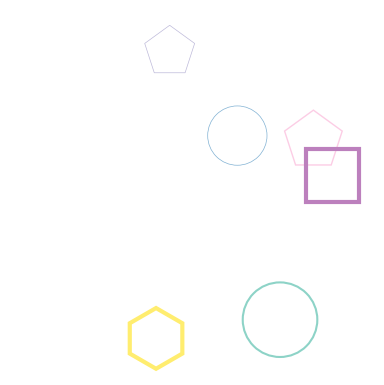[{"shape": "circle", "thickness": 1.5, "radius": 0.48, "center": [0.727, 0.17]}, {"shape": "pentagon", "thickness": 0.5, "radius": 0.34, "center": [0.441, 0.866]}, {"shape": "circle", "thickness": 0.5, "radius": 0.39, "center": [0.616, 0.648]}, {"shape": "pentagon", "thickness": 1, "radius": 0.39, "center": [0.814, 0.635]}, {"shape": "square", "thickness": 3, "radius": 0.34, "center": [0.864, 0.544]}, {"shape": "hexagon", "thickness": 3, "radius": 0.39, "center": [0.405, 0.121]}]